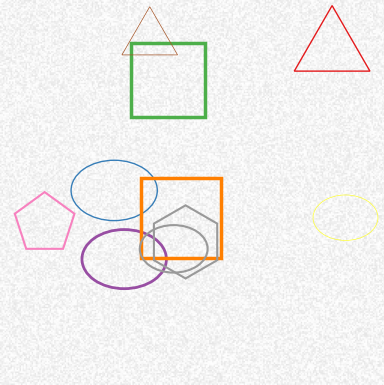[{"shape": "triangle", "thickness": 1, "radius": 0.57, "center": [0.863, 0.872]}, {"shape": "oval", "thickness": 1, "radius": 0.56, "center": [0.297, 0.505]}, {"shape": "square", "thickness": 2.5, "radius": 0.48, "center": [0.437, 0.793]}, {"shape": "oval", "thickness": 2, "radius": 0.55, "center": [0.323, 0.327]}, {"shape": "square", "thickness": 2.5, "radius": 0.52, "center": [0.471, 0.433]}, {"shape": "oval", "thickness": 0.5, "radius": 0.42, "center": [0.897, 0.435]}, {"shape": "triangle", "thickness": 0.5, "radius": 0.42, "center": [0.389, 0.899]}, {"shape": "pentagon", "thickness": 1.5, "radius": 0.41, "center": [0.116, 0.42]}, {"shape": "hexagon", "thickness": 1.5, "radius": 0.47, "center": [0.482, 0.372]}, {"shape": "oval", "thickness": 1.5, "radius": 0.44, "center": [0.451, 0.354]}]